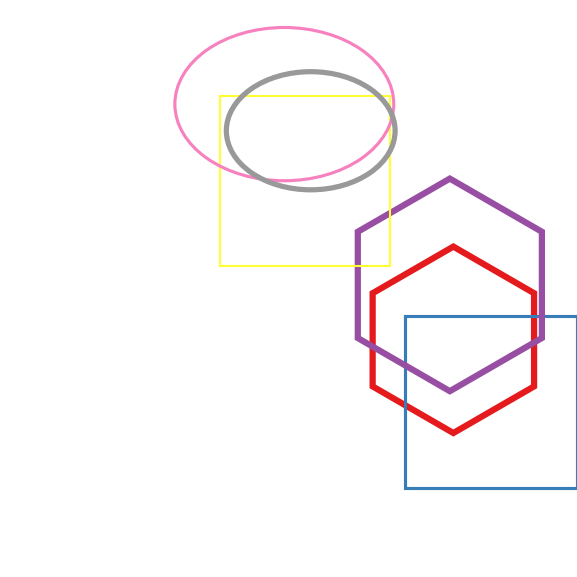[{"shape": "hexagon", "thickness": 3, "radius": 0.81, "center": [0.785, 0.411]}, {"shape": "square", "thickness": 1.5, "radius": 0.75, "center": [0.85, 0.303]}, {"shape": "hexagon", "thickness": 3, "radius": 0.92, "center": [0.779, 0.506]}, {"shape": "square", "thickness": 1, "radius": 0.73, "center": [0.529, 0.686]}, {"shape": "oval", "thickness": 1.5, "radius": 0.95, "center": [0.492, 0.819]}, {"shape": "oval", "thickness": 2.5, "radius": 0.73, "center": [0.538, 0.773]}]